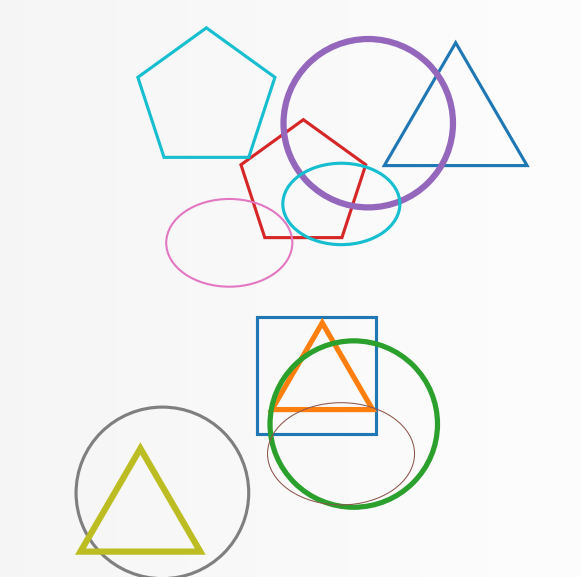[{"shape": "triangle", "thickness": 1.5, "radius": 0.71, "center": [0.784, 0.783]}, {"shape": "square", "thickness": 1.5, "radius": 0.51, "center": [0.545, 0.349]}, {"shape": "triangle", "thickness": 2.5, "radius": 0.5, "center": [0.554, 0.34]}, {"shape": "circle", "thickness": 2.5, "radius": 0.72, "center": [0.609, 0.265]}, {"shape": "pentagon", "thickness": 1.5, "radius": 0.56, "center": [0.522, 0.679]}, {"shape": "circle", "thickness": 3, "radius": 0.73, "center": [0.634, 0.786]}, {"shape": "oval", "thickness": 0.5, "radius": 0.63, "center": [0.587, 0.213]}, {"shape": "oval", "thickness": 1, "radius": 0.54, "center": [0.394, 0.579]}, {"shape": "circle", "thickness": 1.5, "radius": 0.74, "center": [0.279, 0.146]}, {"shape": "triangle", "thickness": 3, "radius": 0.6, "center": [0.242, 0.103]}, {"shape": "pentagon", "thickness": 1.5, "radius": 0.62, "center": [0.355, 0.827]}, {"shape": "oval", "thickness": 1.5, "radius": 0.5, "center": [0.587, 0.646]}]